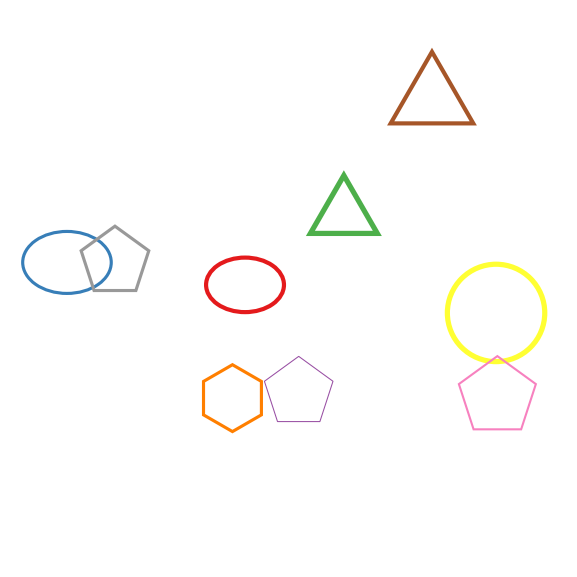[{"shape": "oval", "thickness": 2, "radius": 0.34, "center": [0.424, 0.506]}, {"shape": "oval", "thickness": 1.5, "radius": 0.38, "center": [0.116, 0.545]}, {"shape": "triangle", "thickness": 2.5, "radius": 0.33, "center": [0.595, 0.628]}, {"shape": "pentagon", "thickness": 0.5, "radius": 0.31, "center": [0.517, 0.32]}, {"shape": "hexagon", "thickness": 1.5, "radius": 0.29, "center": [0.403, 0.31]}, {"shape": "circle", "thickness": 2.5, "radius": 0.42, "center": [0.859, 0.457]}, {"shape": "triangle", "thickness": 2, "radius": 0.41, "center": [0.748, 0.827]}, {"shape": "pentagon", "thickness": 1, "radius": 0.35, "center": [0.861, 0.312]}, {"shape": "pentagon", "thickness": 1.5, "radius": 0.31, "center": [0.199, 0.546]}]